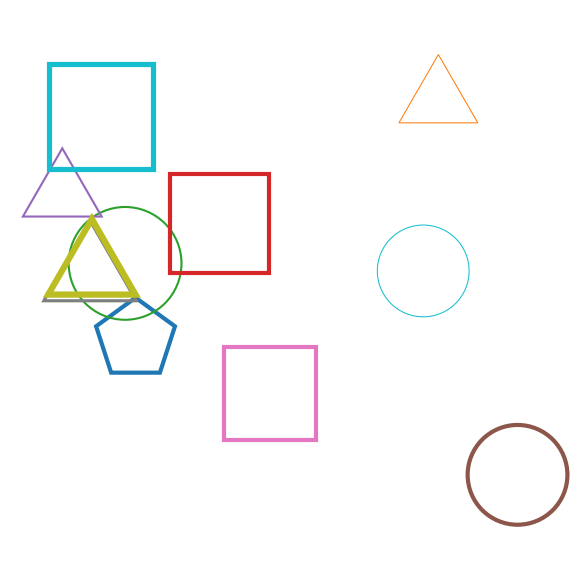[{"shape": "pentagon", "thickness": 2, "radius": 0.36, "center": [0.235, 0.412]}, {"shape": "triangle", "thickness": 0.5, "radius": 0.39, "center": [0.759, 0.826]}, {"shape": "circle", "thickness": 1, "radius": 0.49, "center": [0.217, 0.543]}, {"shape": "square", "thickness": 2, "radius": 0.43, "center": [0.38, 0.611]}, {"shape": "triangle", "thickness": 1, "radius": 0.39, "center": [0.108, 0.664]}, {"shape": "circle", "thickness": 2, "radius": 0.43, "center": [0.896, 0.177]}, {"shape": "square", "thickness": 2, "radius": 0.4, "center": [0.467, 0.318]}, {"shape": "triangle", "thickness": 1.5, "radius": 0.46, "center": [0.156, 0.525]}, {"shape": "triangle", "thickness": 3, "radius": 0.44, "center": [0.159, 0.533]}, {"shape": "circle", "thickness": 0.5, "radius": 0.4, "center": [0.733, 0.53]}, {"shape": "square", "thickness": 2.5, "radius": 0.45, "center": [0.175, 0.798]}]